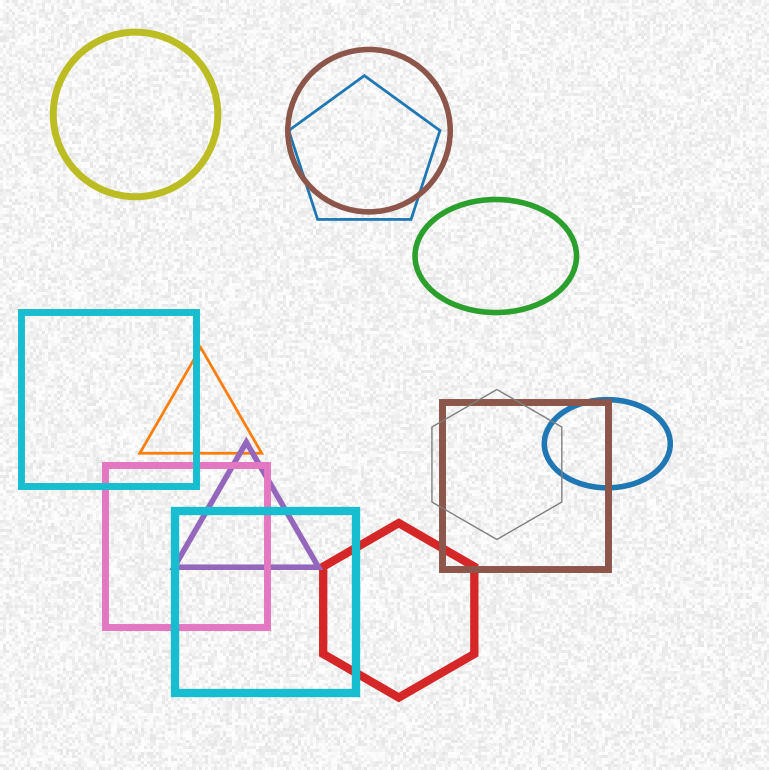[{"shape": "oval", "thickness": 2, "radius": 0.41, "center": [0.789, 0.424]}, {"shape": "pentagon", "thickness": 1, "radius": 0.52, "center": [0.473, 0.799]}, {"shape": "triangle", "thickness": 1, "radius": 0.46, "center": [0.261, 0.457]}, {"shape": "oval", "thickness": 2, "radius": 0.52, "center": [0.644, 0.667]}, {"shape": "hexagon", "thickness": 3, "radius": 0.57, "center": [0.518, 0.207]}, {"shape": "triangle", "thickness": 2, "radius": 0.54, "center": [0.32, 0.317]}, {"shape": "square", "thickness": 2.5, "radius": 0.54, "center": [0.681, 0.369]}, {"shape": "circle", "thickness": 2, "radius": 0.53, "center": [0.479, 0.83]}, {"shape": "square", "thickness": 2.5, "radius": 0.53, "center": [0.242, 0.292]}, {"shape": "hexagon", "thickness": 0.5, "radius": 0.49, "center": [0.645, 0.397]}, {"shape": "circle", "thickness": 2.5, "radius": 0.53, "center": [0.176, 0.851]}, {"shape": "square", "thickness": 3, "radius": 0.59, "center": [0.345, 0.218]}, {"shape": "square", "thickness": 2.5, "radius": 0.57, "center": [0.141, 0.482]}]